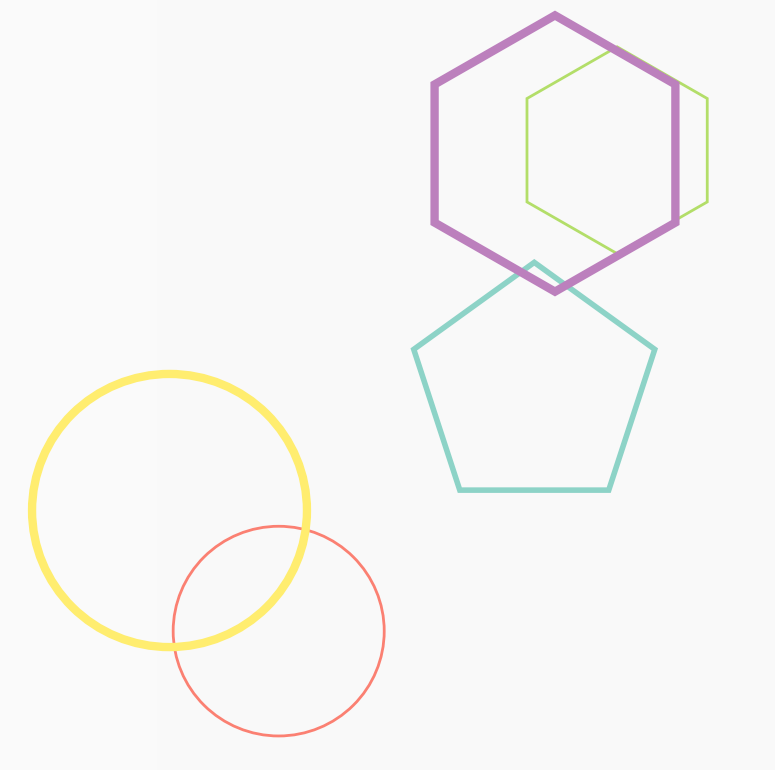[{"shape": "pentagon", "thickness": 2, "radius": 0.82, "center": [0.689, 0.496]}, {"shape": "circle", "thickness": 1, "radius": 0.68, "center": [0.36, 0.18]}, {"shape": "hexagon", "thickness": 1, "radius": 0.67, "center": [0.796, 0.805]}, {"shape": "hexagon", "thickness": 3, "radius": 0.9, "center": [0.716, 0.801]}, {"shape": "circle", "thickness": 3, "radius": 0.89, "center": [0.219, 0.337]}]